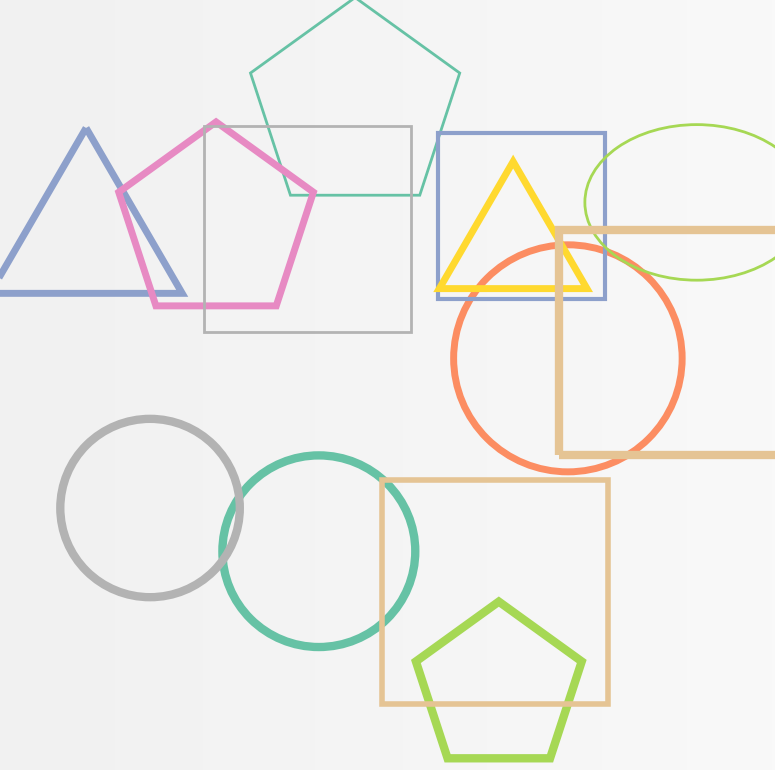[{"shape": "pentagon", "thickness": 1, "radius": 0.71, "center": [0.458, 0.861]}, {"shape": "circle", "thickness": 3, "radius": 0.62, "center": [0.411, 0.284]}, {"shape": "circle", "thickness": 2.5, "radius": 0.74, "center": [0.733, 0.535]}, {"shape": "triangle", "thickness": 2.5, "radius": 0.72, "center": [0.111, 0.691]}, {"shape": "square", "thickness": 1.5, "radius": 0.54, "center": [0.673, 0.72]}, {"shape": "pentagon", "thickness": 2.5, "radius": 0.66, "center": [0.279, 0.71]}, {"shape": "oval", "thickness": 1, "radius": 0.72, "center": [0.899, 0.737]}, {"shape": "pentagon", "thickness": 3, "radius": 0.56, "center": [0.644, 0.106]}, {"shape": "triangle", "thickness": 2.5, "radius": 0.55, "center": [0.662, 0.68]}, {"shape": "square", "thickness": 3, "radius": 0.73, "center": [0.868, 0.555]}, {"shape": "square", "thickness": 2, "radius": 0.73, "center": [0.639, 0.232]}, {"shape": "circle", "thickness": 3, "radius": 0.58, "center": [0.194, 0.34]}, {"shape": "square", "thickness": 1, "radius": 0.67, "center": [0.397, 0.702]}]